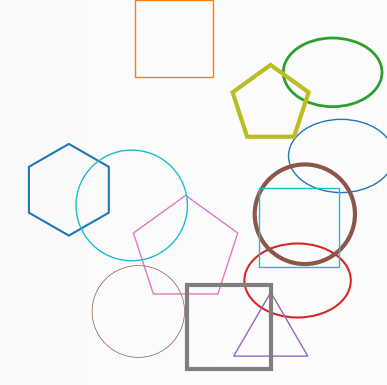[{"shape": "oval", "thickness": 1, "radius": 0.68, "center": [0.881, 0.595]}, {"shape": "hexagon", "thickness": 1.5, "radius": 0.6, "center": [0.178, 0.507]}, {"shape": "square", "thickness": 1, "radius": 0.5, "center": [0.45, 0.899]}, {"shape": "oval", "thickness": 2, "radius": 0.64, "center": [0.858, 0.812]}, {"shape": "oval", "thickness": 1.5, "radius": 0.69, "center": [0.768, 0.271]}, {"shape": "triangle", "thickness": 1, "radius": 0.55, "center": [0.699, 0.13]}, {"shape": "circle", "thickness": 3, "radius": 0.65, "center": [0.787, 0.444]}, {"shape": "circle", "thickness": 0.5, "radius": 0.6, "center": [0.357, 0.191]}, {"shape": "pentagon", "thickness": 1, "radius": 0.71, "center": [0.479, 0.351]}, {"shape": "square", "thickness": 3, "radius": 0.54, "center": [0.591, 0.15]}, {"shape": "pentagon", "thickness": 3, "radius": 0.52, "center": [0.698, 0.728]}, {"shape": "circle", "thickness": 1, "radius": 0.72, "center": [0.34, 0.466]}, {"shape": "square", "thickness": 1, "radius": 0.52, "center": [0.771, 0.409]}]